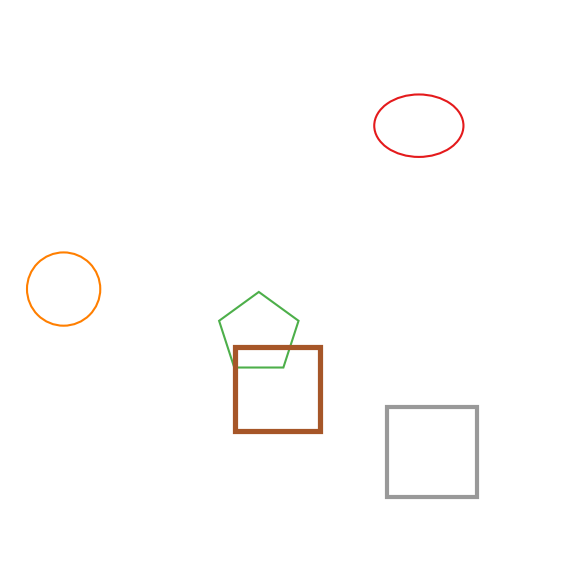[{"shape": "oval", "thickness": 1, "radius": 0.39, "center": [0.725, 0.781]}, {"shape": "pentagon", "thickness": 1, "radius": 0.36, "center": [0.448, 0.421]}, {"shape": "circle", "thickness": 1, "radius": 0.32, "center": [0.11, 0.499]}, {"shape": "square", "thickness": 2.5, "radius": 0.37, "center": [0.48, 0.326]}, {"shape": "square", "thickness": 2, "radius": 0.39, "center": [0.748, 0.217]}]